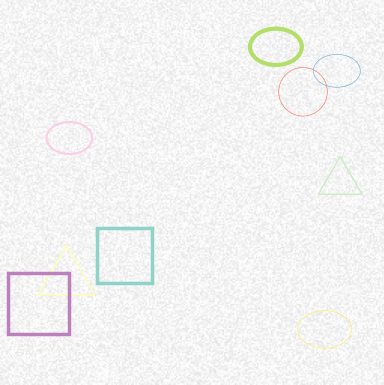[{"shape": "square", "thickness": 2.5, "radius": 0.36, "center": [0.324, 0.337]}, {"shape": "triangle", "thickness": 1, "radius": 0.43, "center": [0.172, 0.277]}, {"shape": "circle", "thickness": 0.5, "radius": 0.32, "center": [0.787, 0.762]}, {"shape": "oval", "thickness": 0.5, "radius": 0.31, "center": [0.875, 0.816]}, {"shape": "oval", "thickness": 3, "radius": 0.34, "center": [0.717, 0.878]}, {"shape": "oval", "thickness": 1.5, "radius": 0.3, "center": [0.18, 0.642]}, {"shape": "square", "thickness": 2.5, "radius": 0.39, "center": [0.1, 0.212]}, {"shape": "triangle", "thickness": 1, "radius": 0.33, "center": [0.884, 0.528]}, {"shape": "oval", "thickness": 0.5, "radius": 0.35, "center": [0.843, 0.144]}]